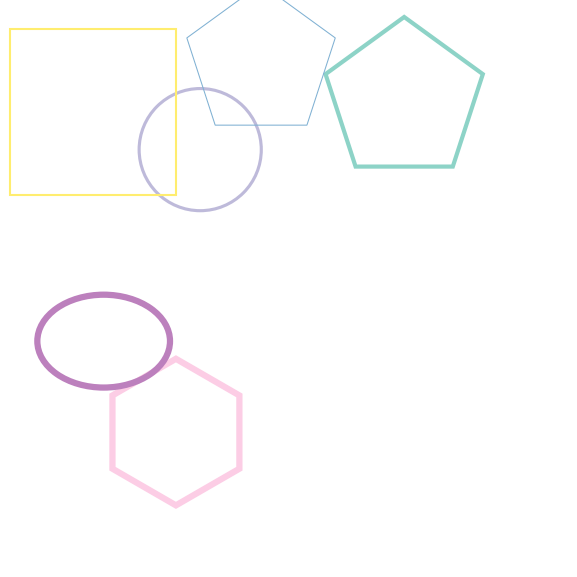[{"shape": "pentagon", "thickness": 2, "radius": 0.72, "center": [0.7, 0.827]}, {"shape": "circle", "thickness": 1.5, "radius": 0.53, "center": [0.347, 0.74]}, {"shape": "pentagon", "thickness": 0.5, "radius": 0.68, "center": [0.452, 0.892]}, {"shape": "hexagon", "thickness": 3, "radius": 0.63, "center": [0.305, 0.251]}, {"shape": "oval", "thickness": 3, "radius": 0.57, "center": [0.18, 0.408]}, {"shape": "square", "thickness": 1, "radius": 0.72, "center": [0.162, 0.804]}]